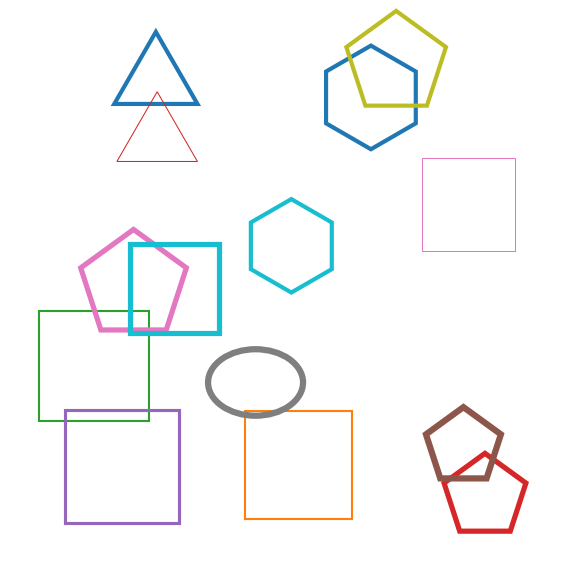[{"shape": "triangle", "thickness": 2, "radius": 0.42, "center": [0.27, 0.861]}, {"shape": "hexagon", "thickness": 2, "radius": 0.45, "center": [0.642, 0.83]}, {"shape": "square", "thickness": 1, "radius": 0.46, "center": [0.518, 0.194]}, {"shape": "square", "thickness": 1, "radius": 0.48, "center": [0.163, 0.365]}, {"shape": "triangle", "thickness": 0.5, "radius": 0.4, "center": [0.272, 0.76]}, {"shape": "pentagon", "thickness": 2.5, "radius": 0.37, "center": [0.84, 0.14]}, {"shape": "square", "thickness": 1.5, "radius": 0.49, "center": [0.211, 0.191]}, {"shape": "pentagon", "thickness": 3, "radius": 0.34, "center": [0.802, 0.226]}, {"shape": "pentagon", "thickness": 2.5, "radius": 0.48, "center": [0.231, 0.506]}, {"shape": "square", "thickness": 0.5, "radius": 0.4, "center": [0.811, 0.645]}, {"shape": "oval", "thickness": 3, "radius": 0.41, "center": [0.443, 0.337]}, {"shape": "pentagon", "thickness": 2, "radius": 0.45, "center": [0.686, 0.89]}, {"shape": "hexagon", "thickness": 2, "radius": 0.4, "center": [0.504, 0.573]}, {"shape": "square", "thickness": 2.5, "radius": 0.39, "center": [0.303, 0.499]}]